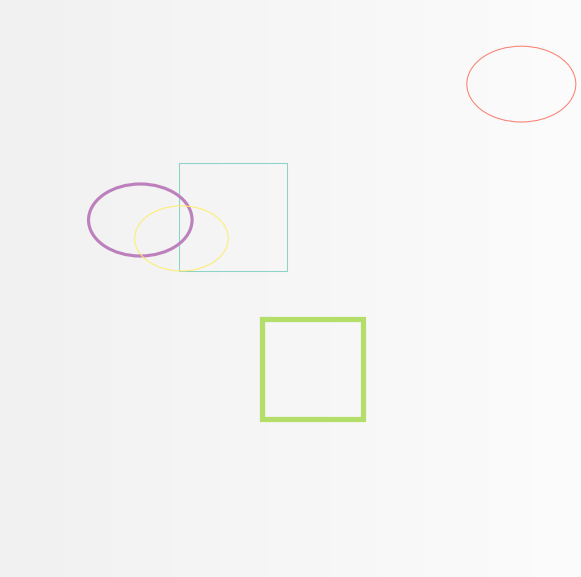[{"shape": "square", "thickness": 0.5, "radius": 0.47, "center": [0.401, 0.623]}, {"shape": "oval", "thickness": 0.5, "radius": 0.47, "center": [0.897, 0.854]}, {"shape": "square", "thickness": 2.5, "radius": 0.43, "center": [0.538, 0.36]}, {"shape": "oval", "thickness": 1.5, "radius": 0.45, "center": [0.241, 0.618]}, {"shape": "oval", "thickness": 0.5, "radius": 0.4, "center": [0.312, 0.586]}]